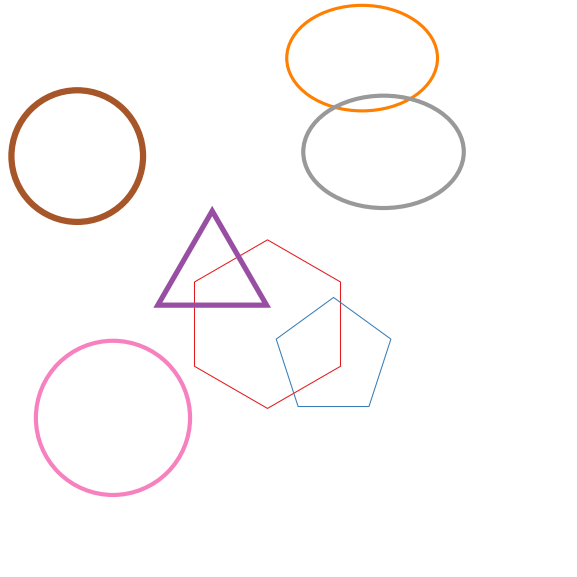[{"shape": "hexagon", "thickness": 0.5, "radius": 0.73, "center": [0.463, 0.438]}, {"shape": "pentagon", "thickness": 0.5, "radius": 0.52, "center": [0.578, 0.38]}, {"shape": "triangle", "thickness": 2.5, "radius": 0.54, "center": [0.367, 0.525]}, {"shape": "oval", "thickness": 1.5, "radius": 0.65, "center": [0.627, 0.899]}, {"shape": "circle", "thickness": 3, "radius": 0.57, "center": [0.134, 0.729]}, {"shape": "circle", "thickness": 2, "radius": 0.67, "center": [0.196, 0.276]}, {"shape": "oval", "thickness": 2, "radius": 0.69, "center": [0.664, 0.736]}]